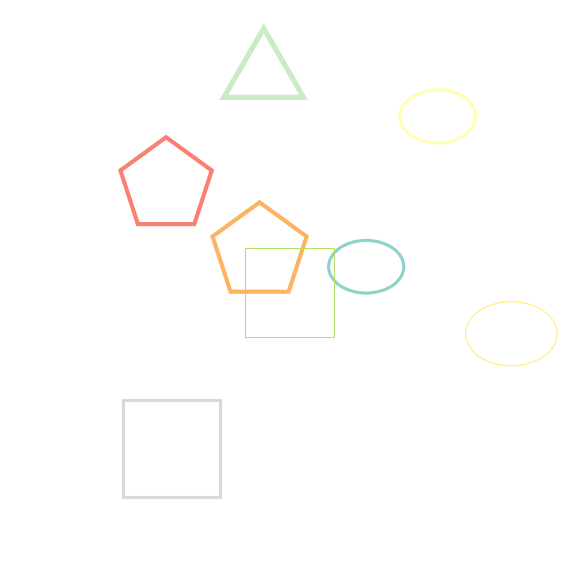[{"shape": "oval", "thickness": 1.5, "radius": 0.33, "center": [0.634, 0.537]}, {"shape": "oval", "thickness": 1.5, "radius": 0.33, "center": [0.758, 0.798]}, {"shape": "pentagon", "thickness": 2, "radius": 0.42, "center": [0.288, 0.678]}, {"shape": "pentagon", "thickness": 2, "radius": 0.43, "center": [0.449, 0.563]}, {"shape": "square", "thickness": 0.5, "radius": 0.39, "center": [0.501, 0.493]}, {"shape": "square", "thickness": 1.5, "radius": 0.42, "center": [0.297, 0.222]}, {"shape": "triangle", "thickness": 2.5, "radius": 0.4, "center": [0.457, 0.87]}, {"shape": "oval", "thickness": 0.5, "radius": 0.4, "center": [0.885, 0.421]}]